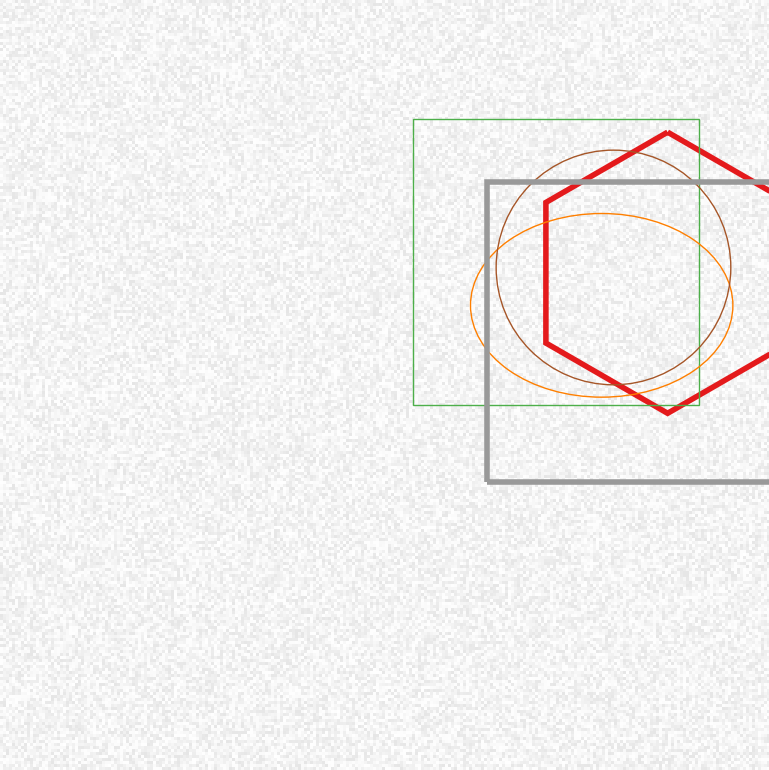[{"shape": "hexagon", "thickness": 2, "radius": 0.91, "center": [0.867, 0.646]}, {"shape": "square", "thickness": 0.5, "radius": 0.93, "center": [0.722, 0.66]}, {"shape": "oval", "thickness": 0.5, "radius": 0.85, "center": [0.781, 0.603]}, {"shape": "circle", "thickness": 0.5, "radius": 0.76, "center": [0.797, 0.653]}, {"shape": "square", "thickness": 2, "radius": 0.98, "center": [0.828, 0.569]}]